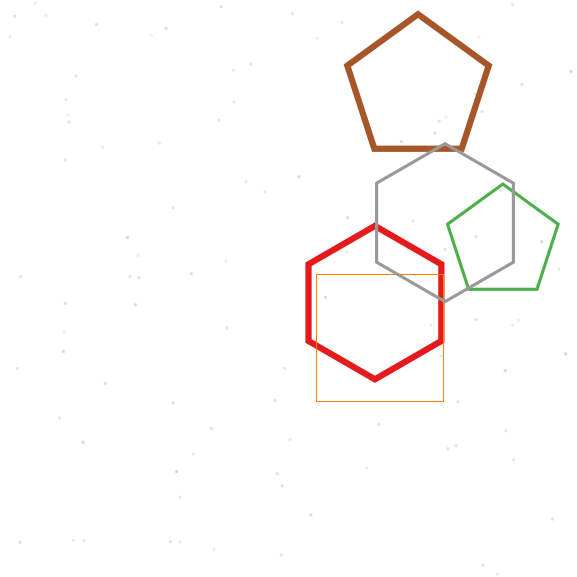[{"shape": "hexagon", "thickness": 3, "radius": 0.66, "center": [0.649, 0.475]}, {"shape": "pentagon", "thickness": 1.5, "radius": 0.5, "center": [0.871, 0.58]}, {"shape": "square", "thickness": 0.5, "radius": 0.55, "center": [0.657, 0.414]}, {"shape": "pentagon", "thickness": 3, "radius": 0.64, "center": [0.724, 0.846]}, {"shape": "hexagon", "thickness": 1.5, "radius": 0.68, "center": [0.771, 0.614]}]